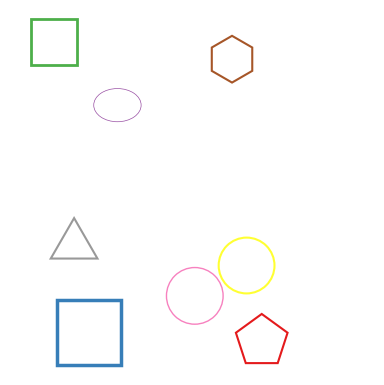[{"shape": "pentagon", "thickness": 1.5, "radius": 0.35, "center": [0.68, 0.114]}, {"shape": "square", "thickness": 2.5, "radius": 0.42, "center": [0.231, 0.136]}, {"shape": "square", "thickness": 2, "radius": 0.3, "center": [0.14, 0.892]}, {"shape": "oval", "thickness": 0.5, "radius": 0.31, "center": [0.305, 0.727]}, {"shape": "circle", "thickness": 1.5, "radius": 0.36, "center": [0.64, 0.31]}, {"shape": "hexagon", "thickness": 1.5, "radius": 0.3, "center": [0.603, 0.846]}, {"shape": "circle", "thickness": 1, "radius": 0.37, "center": [0.506, 0.232]}, {"shape": "triangle", "thickness": 1.5, "radius": 0.35, "center": [0.192, 0.363]}]